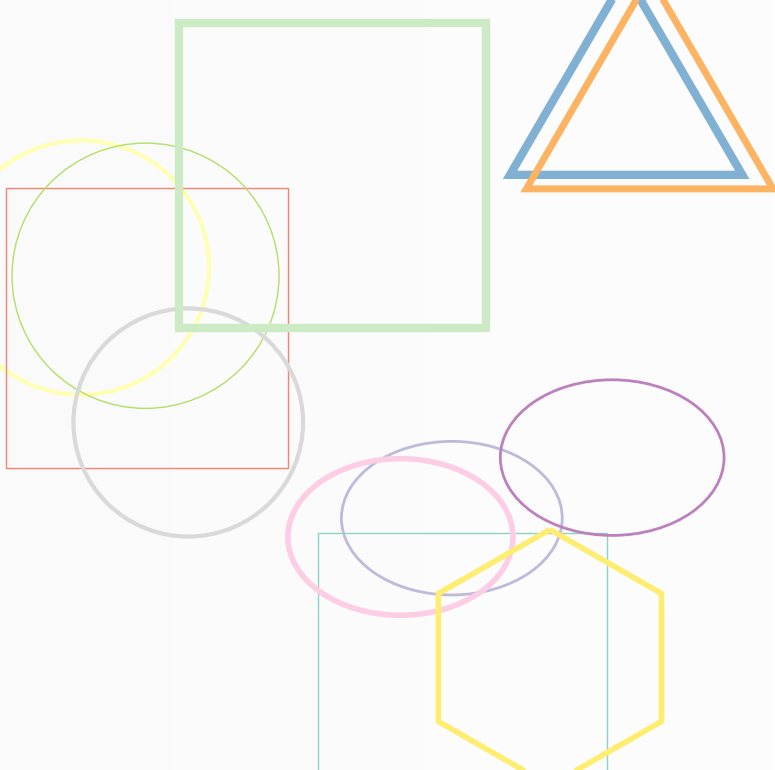[{"shape": "square", "thickness": 0.5, "radius": 0.93, "center": [0.597, 0.122]}, {"shape": "circle", "thickness": 1.5, "radius": 0.83, "center": [0.105, 0.652]}, {"shape": "oval", "thickness": 1, "radius": 0.71, "center": [0.583, 0.327]}, {"shape": "square", "thickness": 0.5, "radius": 0.91, "center": [0.19, 0.574]}, {"shape": "triangle", "thickness": 3, "radius": 0.87, "center": [0.808, 0.859]}, {"shape": "triangle", "thickness": 2.5, "radius": 0.92, "center": [0.838, 0.847]}, {"shape": "circle", "thickness": 0.5, "radius": 0.86, "center": [0.188, 0.642]}, {"shape": "oval", "thickness": 2, "radius": 0.73, "center": [0.517, 0.303]}, {"shape": "circle", "thickness": 1.5, "radius": 0.74, "center": [0.243, 0.451]}, {"shape": "oval", "thickness": 1, "radius": 0.72, "center": [0.79, 0.406]}, {"shape": "square", "thickness": 3, "radius": 0.99, "center": [0.429, 0.772]}, {"shape": "hexagon", "thickness": 2, "radius": 0.83, "center": [0.71, 0.146]}]